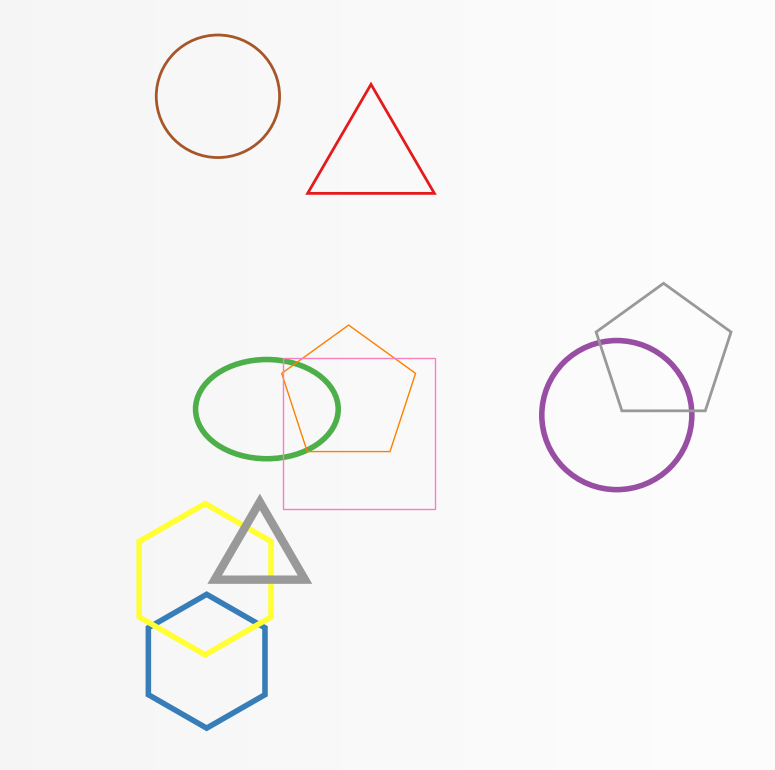[{"shape": "triangle", "thickness": 1, "radius": 0.47, "center": [0.479, 0.796]}, {"shape": "hexagon", "thickness": 2, "radius": 0.43, "center": [0.267, 0.141]}, {"shape": "oval", "thickness": 2, "radius": 0.46, "center": [0.344, 0.469]}, {"shape": "circle", "thickness": 2, "radius": 0.48, "center": [0.796, 0.461]}, {"shape": "pentagon", "thickness": 0.5, "radius": 0.45, "center": [0.45, 0.487]}, {"shape": "hexagon", "thickness": 2, "radius": 0.49, "center": [0.265, 0.248]}, {"shape": "circle", "thickness": 1, "radius": 0.4, "center": [0.281, 0.875]}, {"shape": "square", "thickness": 0.5, "radius": 0.49, "center": [0.463, 0.436]}, {"shape": "pentagon", "thickness": 1, "radius": 0.46, "center": [0.856, 0.541]}, {"shape": "triangle", "thickness": 3, "radius": 0.34, "center": [0.335, 0.281]}]